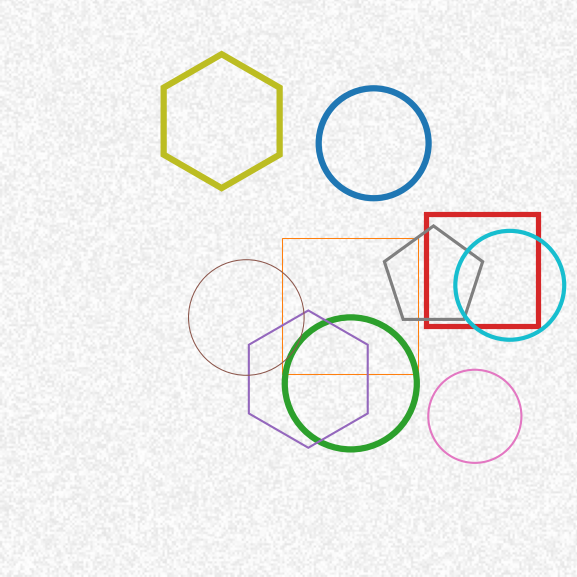[{"shape": "circle", "thickness": 3, "radius": 0.48, "center": [0.647, 0.751]}, {"shape": "square", "thickness": 0.5, "radius": 0.59, "center": [0.606, 0.469]}, {"shape": "circle", "thickness": 3, "radius": 0.57, "center": [0.607, 0.335]}, {"shape": "square", "thickness": 2.5, "radius": 0.49, "center": [0.835, 0.531]}, {"shape": "hexagon", "thickness": 1, "radius": 0.59, "center": [0.534, 0.343]}, {"shape": "circle", "thickness": 0.5, "radius": 0.5, "center": [0.427, 0.449]}, {"shape": "circle", "thickness": 1, "radius": 0.4, "center": [0.822, 0.278]}, {"shape": "pentagon", "thickness": 1.5, "radius": 0.45, "center": [0.751, 0.518]}, {"shape": "hexagon", "thickness": 3, "radius": 0.58, "center": [0.384, 0.789]}, {"shape": "circle", "thickness": 2, "radius": 0.47, "center": [0.883, 0.505]}]